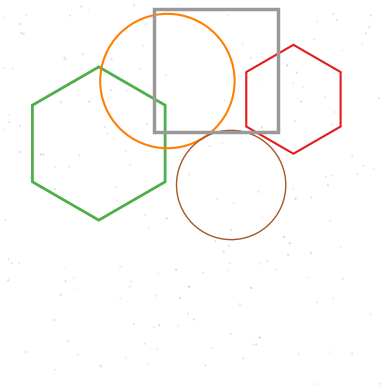[{"shape": "hexagon", "thickness": 1.5, "radius": 0.71, "center": [0.762, 0.742]}, {"shape": "hexagon", "thickness": 2, "radius": 1.0, "center": [0.257, 0.627]}, {"shape": "circle", "thickness": 1.5, "radius": 0.87, "center": [0.435, 0.79]}, {"shape": "circle", "thickness": 1, "radius": 0.71, "center": [0.6, 0.52]}, {"shape": "square", "thickness": 2.5, "radius": 0.8, "center": [0.561, 0.817]}]